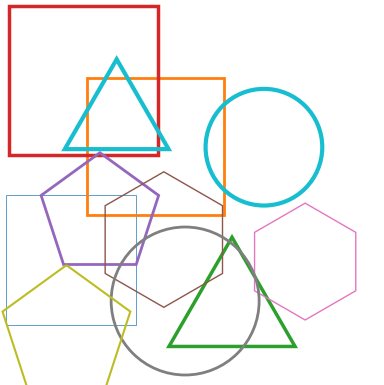[{"shape": "square", "thickness": 0.5, "radius": 0.84, "center": [0.186, 0.325]}, {"shape": "square", "thickness": 2, "radius": 0.89, "center": [0.404, 0.619]}, {"shape": "triangle", "thickness": 2.5, "radius": 0.95, "center": [0.603, 0.195]}, {"shape": "square", "thickness": 2.5, "radius": 0.97, "center": [0.217, 0.79]}, {"shape": "pentagon", "thickness": 2, "radius": 0.8, "center": [0.259, 0.443]}, {"shape": "hexagon", "thickness": 1, "radius": 0.88, "center": [0.426, 0.378]}, {"shape": "hexagon", "thickness": 1, "radius": 0.76, "center": [0.793, 0.321]}, {"shape": "circle", "thickness": 2, "radius": 0.96, "center": [0.481, 0.218]}, {"shape": "pentagon", "thickness": 1.5, "radius": 0.87, "center": [0.173, 0.137]}, {"shape": "triangle", "thickness": 3, "radius": 0.78, "center": [0.303, 0.69]}, {"shape": "circle", "thickness": 3, "radius": 0.76, "center": [0.686, 0.618]}]